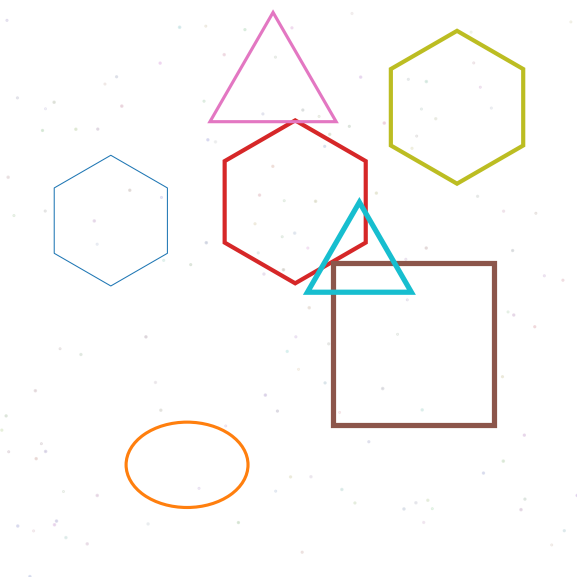[{"shape": "hexagon", "thickness": 0.5, "radius": 0.57, "center": [0.192, 0.617]}, {"shape": "oval", "thickness": 1.5, "radius": 0.53, "center": [0.324, 0.194]}, {"shape": "hexagon", "thickness": 2, "radius": 0.71, "center": [0.511, 0.65]}, {"shape": "square", "thickness": 2.5, "radius": 0.7, "center": [0.717, 0.403]}, {"shape": "triangle", "thickness": 1.5, "radius": 0.63, "center": [0.473, 0.851]}, {"shape": "hexagon", "thickness": 2, "radius": 0.66, "center": [0.791, 0.813]}, {"shape": "triangle", "thickness": 2.5, "radius": 0.52, "center": [0.622, 0.545]}]